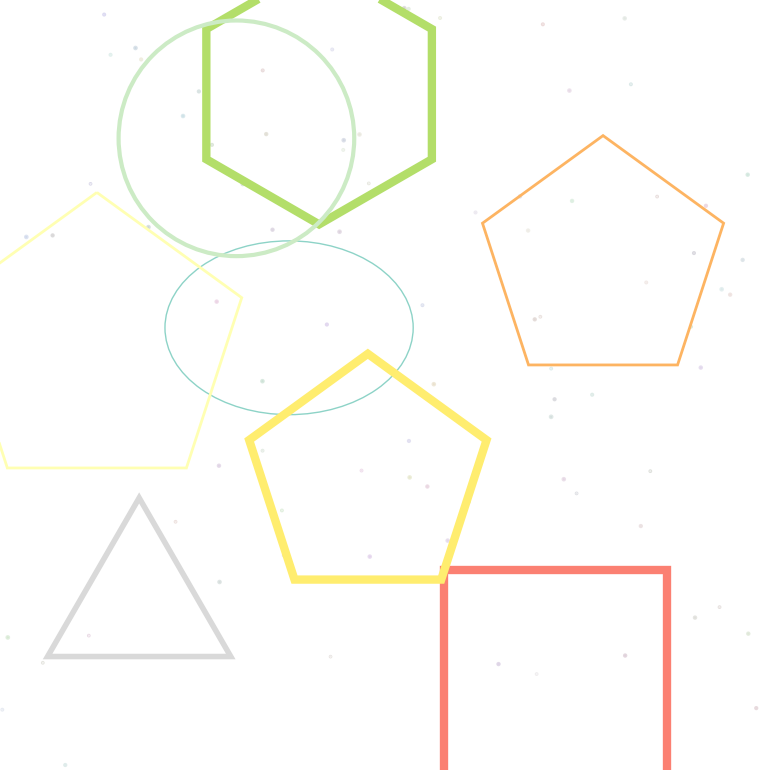[{"shape": "oval", "thickness": 0.5, "radius": 0.81, "center": [0.375, 0.574]}, {"shape": "pentagon", "thickness": 1, "radius": 0.99, "center": [0.126, 0.552]}, {"shape": "square", "thickness": 3, "radius": 0.72, "center": [0.721, 0.115]}, {"shape": "pentagon", "thickness": 1, "radius": 0.82, "center": [0.783, 0.659]}, {"shape": "hexagon", "thickness": 3, "radius": 0.85, "center": [0.414, 0.878]}, {"shape": "triangle", "thickness": 2, "radius": 0.69, "center": [0.181, 0.216]}, {"shape": "circle", "thickness": 1.5, "radius": 0.77, "center": [0.307, 0.82]}, {"shape": "pentagon", "thickness": 3, "radius": 0.81, "center": [0.478, 0.378]}]